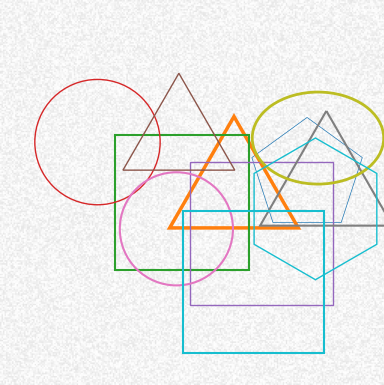[{"shape": "pentagon", "thickness": 0.5, "radius": 0.75, "center": [0.798, 0.544]}, {"shape": "triangle", "thickness": 2.5, "radius": 0.96, "center": [0.608, 0.504]}, {"shape": "square", "thickness": 1.5, "radius": 0.87, "center": [0.472, 0.474]}, {"shape": "circle", "thickness": 1, "radius": 0.81, "center": [0.253, 0.631]}, {"shape": "square", "thickness": 1, "radius": 0.93, "center": [0.68, 0.394]}, {"shape": "triangle", "thickness": 1, "radius": 0.84, "center": [0.465, 0.642]}, {"shape": "circle", "thickness": 1.5, "radius": 0.73, "center": [0.458, 0.406]}, {"shape": "triangle", "thickness": 1.5, "radius": 0.99, "center": [0.848, 0.513]}, {"shape": "oval", "thickness": 2, "radius": 0.85, "center": [0.826, 0.641]}, {"shape": "hexagon", "thickness": 1, "radius": 0.92, "center": [0.819, 0.457]}, {"shape": "square", "thickness": 1.5, "radius": 0.92, "center": [0.658, 0.268]}]